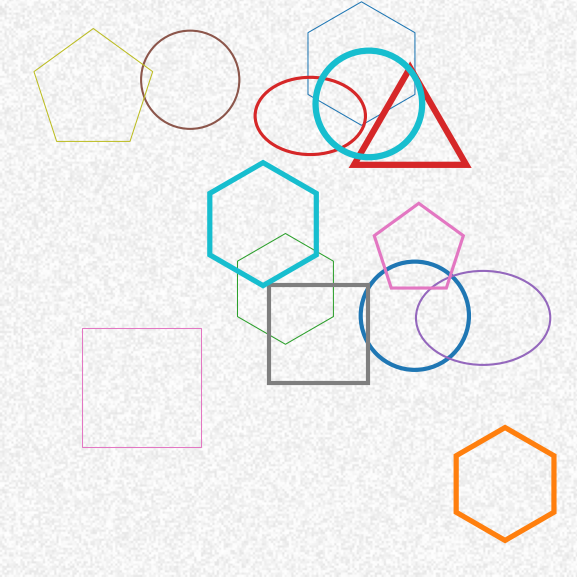[{"shape": "hexagon", "thickness": 0.5, "radius": 0.53, "center": [0.626, 0.889]}, {"shape": "circle", "thickness": 2, "radius": 0.47, "center": [0.718, 0.452]}, {"shape": "hexagon", "thickness": 2.5, "radius": 0.49, "center": [0.875, 0.161]}, {"shape": "hexagon", "thickness": 0.5, "radius": 0.48, "center": [0.494, 0.499]}, {"shape": "oval", "thickness": 1.5, "radius": 0.48, "center": [0.537, 0.798]}, {"shape": "triangle", "thickness": 3, "radius": 0.56, "center": [0.71, 0.77]}, {"shape": "oval", "thickness": 1, "radius": 0.58, "center": [0.837, 0.449]}, {"shape": "circle", "thickness": 1, "radius": 0.43, "center": [0.329, 0.861]}, {"shape": "pentagon", "thickness": 1.5, "radius": 0.41, "center": [0.725, 0.566]}, {"shape": "square", "thickness": 0.5, "radius": 0.52, "center": [0.245, 0.328]}, {"shape": "square", "thickness": 2, "radius": 0.43, "center": [0.551, 0.421]}, {"shape": "pentagon", "thickness": 0.5, "radius": 0.54, "center": [0.162, 0.842]}, {"shape": "circle", "thickness": 3, "radius": 0.46, "center": [0.639, 0.819]}, {"shape": "hexagon", "thickness": 2.5, "radius": 0.53, "center": [0.456, 0.611]}]